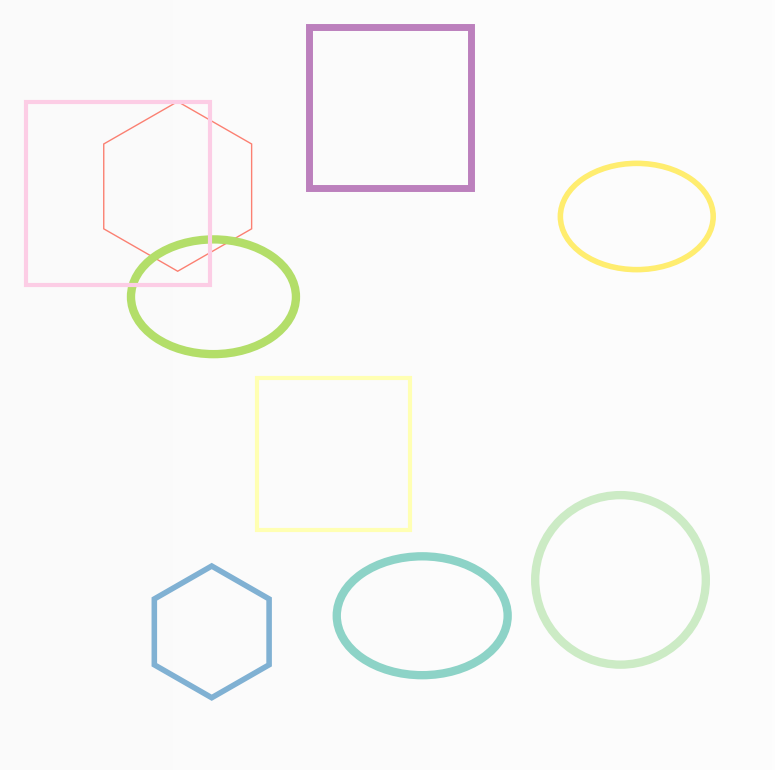[{"shape": "oval", "thickness": 3, "radius": 0.55, "center": [0.545, 0.2]}, {"shape": "square", "thickness": 1.5, "radius": 0.5, "center": [0.43, 0.41]}, {"shape": "hexagon", "thickness": 0.5, "radius": 0.55, "center": [0.229, 0.758]}, {"shape": "hexagon", "thickness": 2, "radius": 0.43, "center": [0.273, 0.179]}, {"shape": "oval", "thickness": 3, "radius": 0.53, "center": [0.275, 0.615]}, {"shape": "square", "thickness": 1.5, "radius": 0.59, "center": [0.152, 0.749]}, {"shape": "square", "thickness": 2.5, "radius": 0.52, "center": [0.503, 0.861]}, {"shape": "circle", "thickness": 3, "radius": 0.55, "center": [0.801, 0.247]}, {"shape": "oval", "thickness": 2, "radius": 0.49, "center": [0.822, 0.719]}]